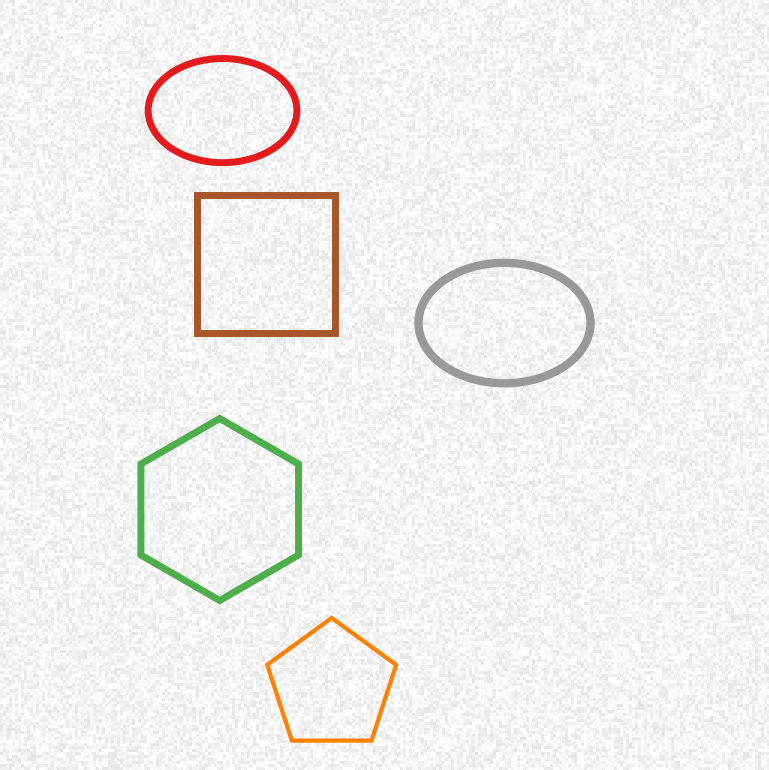[{"shape": "oval", "thickness": 2.5, "radius": 0.48, "center": [0.289, 0.856]}, {"shape": "hexagon", "thickness": 2.5, "radius": 0.59, "center": [0.285, 0.338]}, {"shape": "pentagon", "thickness": 1.5, "radius": 0.44, "center": [0.431, 0.109]}, {"shape": "square", "thickness": 2.5, "radius": 0.45, "center": [0.345, 0.657]}, {"shape": "oval", "thickness": 3, "radius": 0.56, "center": [0.655, 0.58]}]